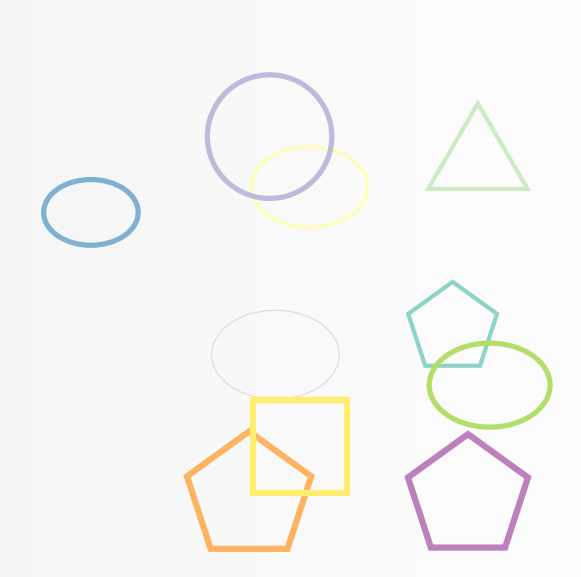[{"shape": "pentagon", "thickness": 2, "radius": 0.4, "center": [0.779, 0.431]}, {"shape": "oval", "thickness": 1.5, "radius": 0.5, "center": [0.532, 0.675]}, {"shape": "circle", "thickness": 2.5, "radius": 0.54, "center": [0.464, 0.763]}, {"shape": "oval", "thickness": 2.5, "radius": 0.41, "center": [0.156, 0.631]}, {"shape": "pentagon", "thickness": 3, "radius": 0.56, "center": [0.429, 0.14]}, {"shape": "oval", "thickness": 2.5, "radius": 0.52, "center": [0.842, 0.332]}, {"shape": "oval", "thickness": 0.5, "radius": 0.55, "center": [0.474, 0.385]}, {"shape": "pentagon", "thickness": 3, "radius": 0.54, "center": [0.805, 0.139]}, {"shape": "triangle", "thickness": 2, "radius": 0.49, "center": [0.822, 0.721]}, {"shape": "square", "thickness": 3, "radius": 0.41, "center": [0.516, 0.226]}]